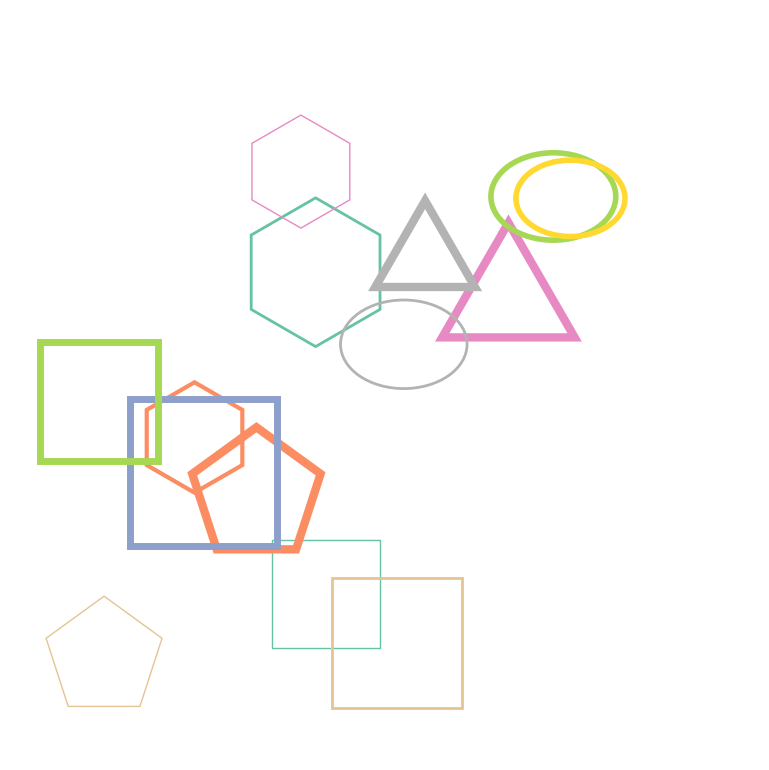[{"shape": "square", "thickness": 0.5, "radius": 0.35, "center": [0.424, 0.229]}, {"shape": "hexagon", "thickness": 1, "radius": 0.48, "center": [0.41, 0.646]}, {"shape": "pentagon", "thickness": 3, "radius": 0.44, "center": [0.333, 0.357]}, {"shape": "hexagon", "thickness": 1.5, "radius": 0.36, "center": [0.253, 0.432]}, {"shape": "square", "thickness": 2.5, "radius": 0.48, "center": [0.264, 0.386]}, {"shape": "hexagon", "thickness": 0.5, "radius": 0.37, "center": [0.391, 0.777]}, {"shape": "triangle", "thickness": 3, "radius": 0.5, "center": [0.66, 0.611]}, {"shape": "square", "thickness": 2.5, "radius": 0.38, "center": [0.128, 0.479]}, {"shape": "oval", "thickness": 2, "radius": 0.41, "center": [0.719, 0.745]}, {"shape": "oval", "thickness": 2, "radius": 0.35, "center": [0.741, 0.742]}, {"shape": "pentagon", "thickness": 0.5, "radius": 0.4, "center": [0.135, 0.147]}, {"shape": "square", "thickness": 1, "radius": 0.42, "center": [0.515, 0.165]}, {"shape": "oval", "thickness": 1, "radius": 0.41, "center": [0.524, 0.553]}, {"shape": "triangle", "thickness": 3, "radius": 0.37, "center": [0.552, 0.665]}]